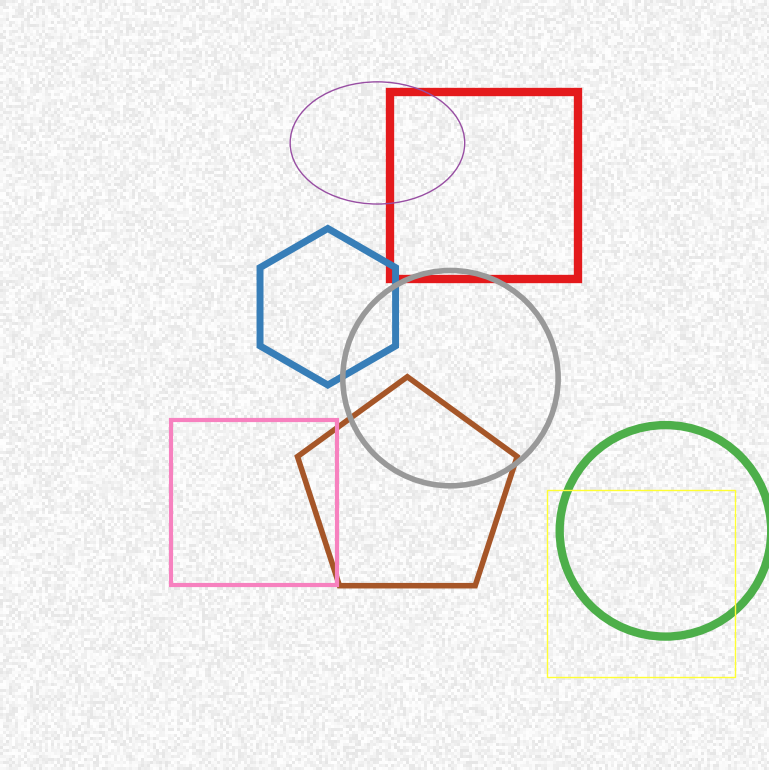[{"shape": "square", "thickness": 3, "radius": 0.61, "center": [0.629, 0.759]}, {"shape": "hexagon", "thickness": 2.5, "radius": 0.51, "center": [0.426, 0.602]}, {"shape": "circle", "thickness": 3, "radius": 0.69, "center": [0.864, 0.311]}, {"shape": "oval", "thickness": 0.5, "radius": 0.57, "center": [0.49, 0.814]}, {"shape": "square", "thickness": 0.5, "radius": 0.61, "center": [0.832, 0.242]}, {"shape": "pentagon", "thickness": 2, "radius": 0.75, "center": [0.529, 0.361]}, {"shape": "square", "thickness": 1.5, "radius": 0.54, "center": [0.33, 0.347]}, {"shape": "circle", "thickness": 2, "radius": 0.7, "center": [0.585, 0.509]}]